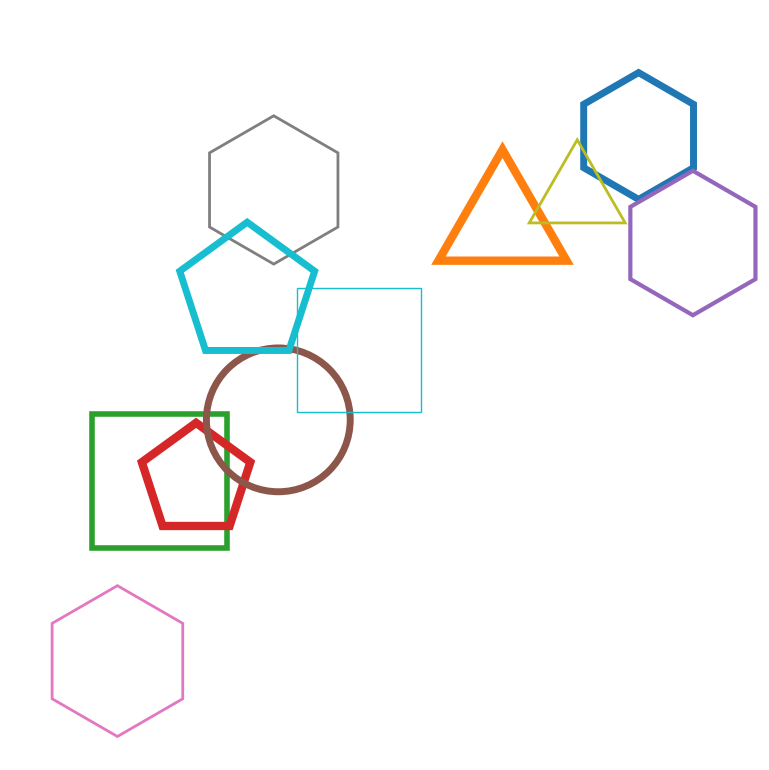[{"shape": "hexagon", "thickness": 2.5, "radius": 0.41, "center": [0.829, 0.823]}, {"shape": "triangle", "thickness": 3, "radius": 0.48, "center": [0.653, 0.71]}, {"shape": "square", "thickness": 2, "radius": 0.44, "center": [0.207, 0.375]}, {"shape": "pentagon", "thickness": 3, "radius": 0.37, "center": [0.255, 0.377]}, {"shape": "hexagon", "thickness": 1.5, "radius": 0.47, "center": [0.9, 0.684]}, {"shape": "circle", "thickness": 2.5, "radius": 0.47, "center": [0.361, 0.455]}, {"shape": "hexagon", "thickness": 1, "radius": 0.49, "center": [0.152, 0.141]}, {"shape": "hexagon", "thickness": 1, "radius": 0.48, "center": [0.355, 0.753]}, {"shape": "triangle", "thickness": 1, "radius": 0.36, "center": [0.75, 0.746]}, {"shape": "square", "thickness": 0.5, "radius": 0.4, "center": [0.466, 0.546]}, {"shape": "pentagon", "thickness": 2.5, "radius": 0.46, "center": [0.321, 0.619]}]